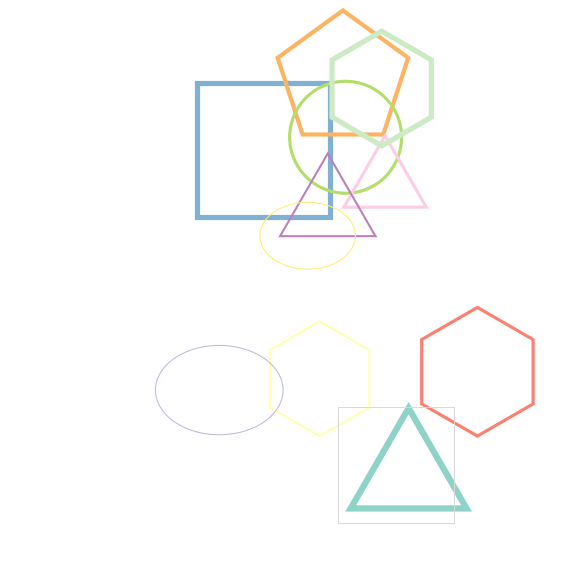[{"shape": "triangle", "thickness": 3, "radius": 0.58, "center": [0.708, 0.177]}, {"shape": "hexagon", "thickness": 1, "radius": 0.5, "center": [0.553, 0.343]}, {"shape": "oval", "thickness": 0.5, "radius": 0.55, "center": [0.38, 0.324]}, {"shape": "hexagon", "thickness": 1.5, "radius": 0.56, "center": [0.827, 0.355]}, {"shape": "square", "thickness": 2.5, "radius": 0.58, "center": [0.456, 0.74]}, {"shape": "pentagon", "thickness": 2, "radius": 0.59, "center": [0.594, 0.862]}, {"shape": "circle", "thickness": 1.5, "radius": 0.48, "center": [0.598, 0.761]}, {"shape": "triangle", "thickness": 1.5, "radius": 0.41, "center": [0.667, 0.682]}, {"shape": "square", "thickness": 0.5, "radius": 0.5, "center": [0.686, 0.194]}, {"shape": "triangle", "thickness": 1, "radius": 0.48, "center": [0.568, 0.638]}, {"shape": "hexagon", "thickness": 2.5, "radius": 0.5, "center": [0.661, 0.846]}, {"shape": "oval", "thickness": 0.5, "radius": 0.41, "center": [0.533, 0.591]}]